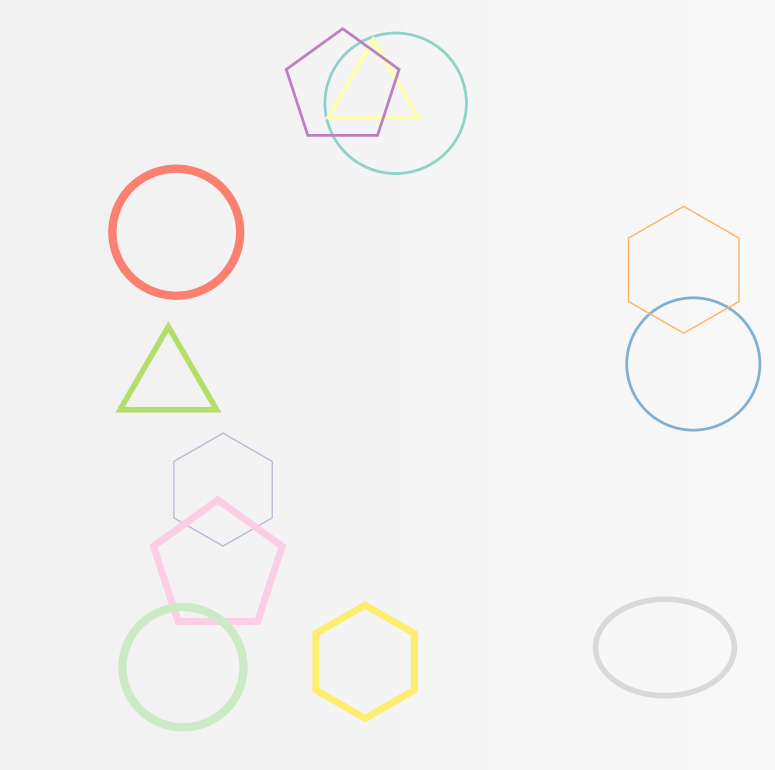[{"shape": "circle", "thickness": 1, "radius": 0.46, "center": [0.511, 0.866]}, {"shape": "triangle", "thickness": 1.5, "radius": 0.34, "center": [0.482, 0.881]}, {"shape": "hexagon", "thickness": 0.5, "radius": 0.37, "center": [0.288, 0.364]}, {"shape": "circle", "thickness": 3, "radius": 0.41, "center": [0.227, 0.698]}, {"shape": "circle", "thickness": 1, "radius": 0.43, "center": [0.895, 0.527]}, {"shape": "hexagon", "thickness": 0.5, "radius": 0.41, "center": [0.882, 0.65]}, {"shape": "triangle", "thickness": 2, "radius": 0.36, "center": [0.217, 0.504]}, {"shape": "pentagon", "thickness": 2.5, "radius": 0.44, "center": [0.281, 0.264]}, {"shape": "oval", "thickness": 2, "radius": 0.45, "center": [0.858, 0.159]}, {"shape": "pentagon", "thickness": 1, "radius": 0.38, "center": [0.442, 0.886]}, {"shape": "circle", "thickness": 3, "radius": 0.39, "center": [0.236, 0.134]}, {"shape": "hexagon", "thickness": 2.5, "radius": 0.37, "center": [0.471, 0.141]}]